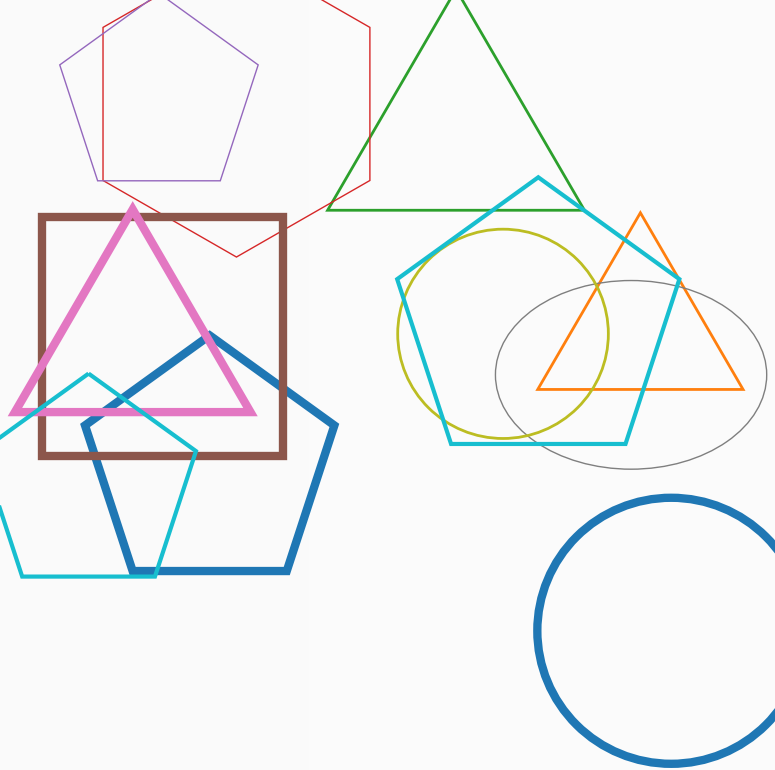[{"shape": "circle", "thickness": 3, "radius": 0.86, "center": [0.866, 0.181]}, {"shape": "pentagon", "thickness": 3, "radius": 0.85, "center": [0.271, 0.395]}, {"shape": "triangle", "thickness": 1, "radius": 0.76, "center": [0.826, 0.571]}, {"shape": "triangle", "thickness": 1, "radius": 0.96, "center": [0.588, 0.823]}, {"shape": "hexagon", "thickness": 0.5, "radius": 0.99, "center": [0.305, 0.865]}, {"shape": "pentagon", "thickness": 0.5, "radius": 0.67, "center": [0.205, 0.874]}, {"shape": "square", "thickness": 3, "radius": 0.78, "center": [0.21, 0.563]}, {"shape": "triangle", "thickness": 3, "radius": 0.88, "center": [0.171, 0.553]}, {"shape": "oval", "thickness": 0.5, "radius": 0.88, "center": [0.814, 0.513]}, {"shape": "circle", "thickness": 1, "radius": 0.68, "center": [0.649, 0.566]}, {"shape": "pentagon", "thickness": 1.5, "radius": 0.73, "center": [0.114, 0.369]}, {"shape": "pentagon", "thickness": 1.5, "radius": 0.96, "center": [0.695, 0.578]}]